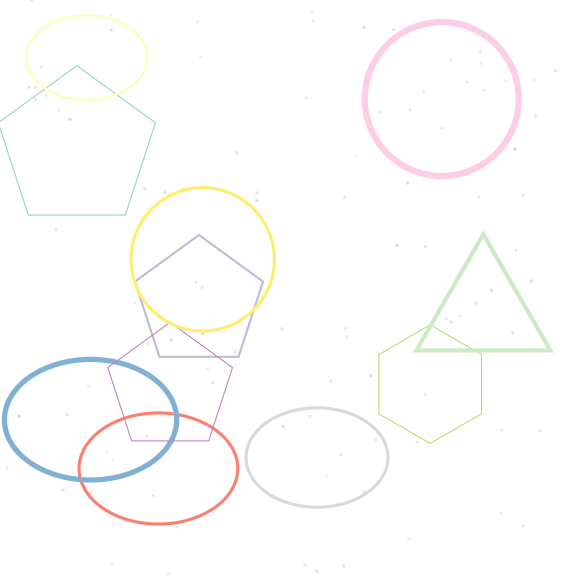[{"shape": "pentagon", "thickness": 0.5, "radius": 0.71, "center": [0.133, 0.742]}, {"shape": "oval", "thickness": 1, "radius": 0.52, "center": [0.15, 0.899]}, {"shape": "pentagon", "thickness": 1, "radius": 0.58, "center": [0.345, 0.476]}, {"shape": "oval", "thickness": 1.5, "radius": 0.69, "center": [0.274, 0.188]}, {"shape": "oval", "thickness": 2.5, "radius": 0.75, "center": [0.157, 0.272]}, {"shape": "hexagon", "thickness": 0.5, "radius": 0.51, "center": [0.745, 0.334]}, {"shape": "circle", "thickness": 3, "radius": 0.67, "center": [0.765, 0.828]}, {"shape": "oval", "thickness": 1.5, "radius": 0.61, "center": [0.549, 0.207]}, {"shape": "pentagon", "thickness": 0.5, "radius": 0.57, "center": [0.295, 0.328]}, {"shape": "triangle", "thickness": 2, "radius": 0.67, "center": [0.837, 0.459]}, {"shape": "circle", "thickness": 1.5, "radius": 0.62, "center": [0.351, 0.55]}]